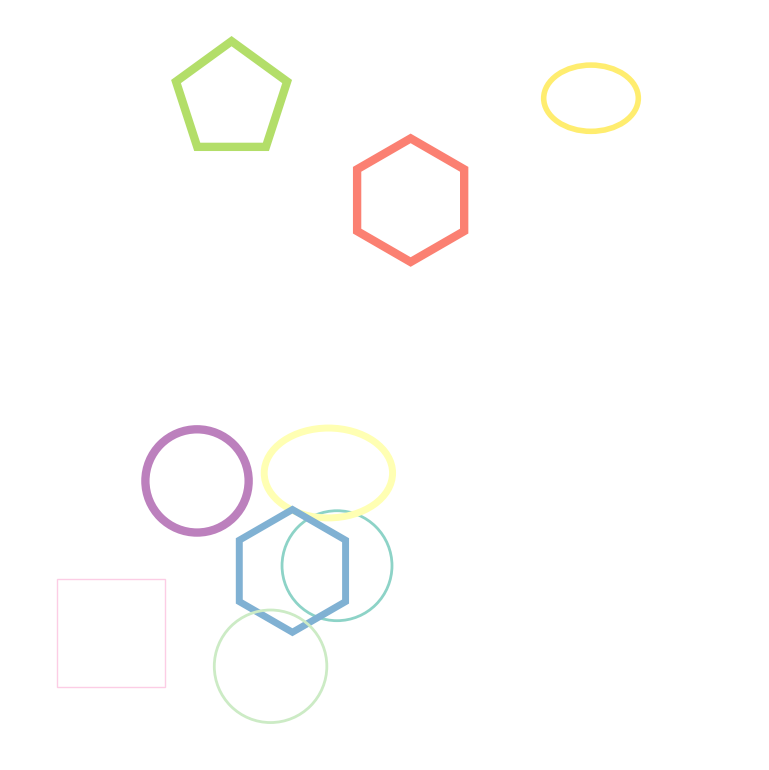[{"shape": "circle", "thickness": 1, "radius": 0.36, "center": [0.438, 0.265]}, {"shape": "oval", "thickness": 2.5, "radius": 0.42, "center": [0.426, 0.386]}, {"shape": "hexagon", "thickness": 3, "radius": 0.4, "center": [0.533, 0.74]}, {"shape": "hexagon", "thickness": 2.5, "radius": 0.4, "center": [0.38, 0.259]}, {"shape": "pentagon", "thickness": 3, "radius": 0.38, "center": [0.301, 0.871]}, {"shape": "square", "thickness": 0.5, "radius": 0.35, "center": [0.144, 0.177]}, {"shape": "circle", "thickness": 3, "radius": 0.34, "center": [0.256, 0.375]}, {"shape": "circle", "thickness": 1, "radius": 0.37, "center": [0.351, 0.135]}, {"shape": "oval", "thickness": 2, "radius": 0.31, "center": [0.768, 0.872]}]